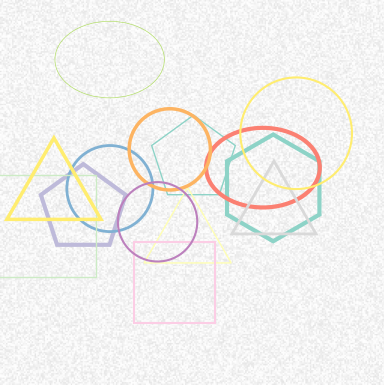[{"shape": "hexagon", "thickness": 3, "radius": 0.69, "center": [0.71, 0.512]}, {"shape": "pentagon", "thickness": 1, "radius": 0.57, "center": [0.503, 0.587]}, {"shape": "triangle", "thickness": 1, "radius": 0.65, "center": [0.487, 0.382]}, {"shape": "pentagon", "thickness": 3, "radius": 0.58, "center": [0.216, 0.458]}, {"shape": "oval", "thickness": 3, "radius": 0.74, "center": [0.683, 0.565]}, {"shape": "circle", "thickness": 2, "radius": 0.56, "center": [0.285, 0.51]}, {"shape": "circle", "thickness": 2.5, "radius": 0.53, "center": [0.441, 0.612]}, {"shape": "oval", "thickness": 0.5, "radius": 0.71, "center": [0.285, 0.845]}, {"shape": "square", "thickness": 1.5, "radius": 0.53, "center": [0.453, 0.265]}, {"shape": "triangle", "thickness": 2, "radius": 0.63, "center": [0.712, 0.455]}, {"shape": "circle", "thickness": 1.5, "radius": 0.52, "center": [0.409, 0.424]}, {"shape": "square", "thickness": 1, "radius": 0.66, "center": [0.117, 0.412]}, {"shape": "triangle", "thickness": 2.5, "radius": 0.71, "center": [0.14, 0.501]}, {"shape": "circle", "thickness": 1.5, "radius": 0.72, "center": [0.769, 0.654]}]